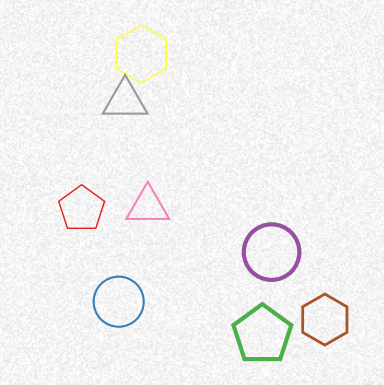[{"shape": "pentagon", "thickness": 1, "radius": 0.31, "center": [0.212, 0.458]}, {"shape": "circle", "thickness": 1.5, "radius": 0.33, "center": [0.308, 0.216]}, {"shape": "pentagon", "thickness": 3, "radius": 0.39, "center": [0.681, 0.131]}, {"shape": "circle", "thickness": 3, "radius": 0.36, "center": [0.705, 0.345]}, {"shape": "hexagon", "thickness": 1, "radius": 0.37, "center": [0.367, 0.86]}, {"shape": "hexagon", "thickness": 2, "radius": 0.33, "center": [0.844, 0.17]}, {"shape": "triangle", "thickness": 1.5, "radius": 0.32, "center": [0.384, 0.464]}, {"shape": "triangle", "thickness": 1.5, "radius": 0.34, "center": [0.325, 0.738]}]